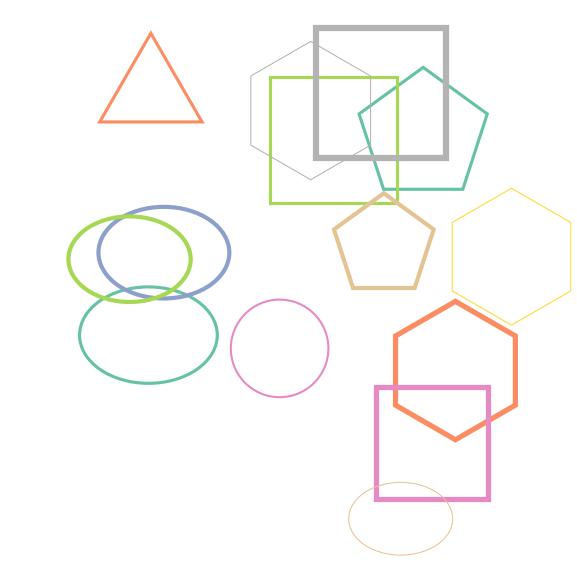[{"shape": "oval", "thickness": 1.5, "radius": 0.6, "center": [0.257, 0.419]}, {"shape": "pentagon", "thickness": 1.5, "radius": 0.58, "center": [0.733, 0.766]}, {"shape": "triangle", "thickness": 1.5, "radius": 0.51, "center": [0.261, 0.839]}, {"shape": "hexagon", "thickness": 2.5, "radius": 0.6, "center": [0.789, 0.357]}, {"shape": "oval", "thickness": 2, "radius": 0.57, "center": [0.284, 0.562]}, {"shape": "circle", "thickness": 1, "radius": 0.42, "center": [0.484, 0.396]}, {"shape": "square", "thickness": 2.5, "radius": 0.49, "center": [0.748, 0.232]}, {"shape": "square", "thickness": 1.5, "radius": 0.55, "center": [0.578, 0.757]}, {"shape": "oval", "thickness": 2, "radius": 0.53, "center": [0.224, 0.55]}, {"shape": "hexagon", "thickness": 0.5, "radius": 0.59, "center": [0.886, 0.555]}, {"shape": "pentagon", "thickness": 2, "radius": 0.45, "center": [0.665, 0.574]}, {"shape": "oval", "thickness": 0.5, "radius": 0.45, "center": [0.694, 0.101]}, {"shape": "hexagon", "thickness": 0.5, "radius": 0.6, "center": [0.538, 0.808]}, {"shape": "square", "thickness": 3, "radius": 0.56, "center": [0.66, 0.838]}]